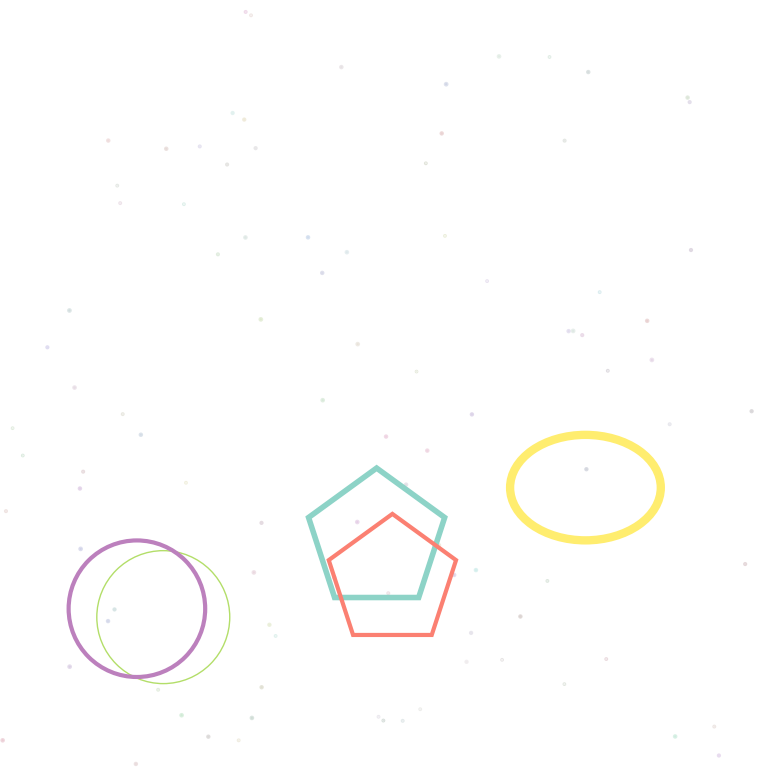[{"shape": "pentagon", "thickness": 2, "radius": 0.46, "center": [0.489, 0.299]}, {"shape": "pentagon", "thickness": 1.5, "radius": 0.43, "center": [0.51, 0.246]}, {"shape": "circle", "thickness": 0.5, "radius": 0.43, "center": [0.212, 0.199]}, {"shape": "circle", "thickness": 1.5, "radius": 0.44, "center": [0.178, 0.209]}, {"shape": "oval", "thickness": 3, "radius": 0.49, "center": [0.76, 0.367]}]